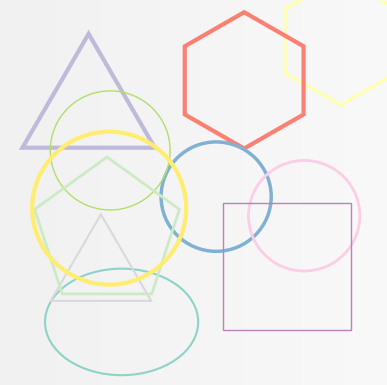[{"shape": "oval", "thickness": 1.5, "radius": 0.99, "center": [0.314, 0.164]}, {"shape": "hexagon", "thickness": 2.5, "radius": 0.83, "center": [0.879, 0.894]}, {"shape": "triangle", "thickness": 3, "radius": 0.99, "center": [0.229, 0.715]}, {"shape": "hexagon", "thickness": 3, "radius": 0.89, "center": [0.63, 0.791]}, {"shape": "circle", "thickness": 2.5, "radius": 0.71, "center": [0.558, 0.489]}, {"shape": "circle", "thickness": 1, "radius": 0.77, "center": [0.284, 0.609]}, {"shape": "circle", "thickness": 2, "radius": 0.72, "center": [0.785, 0.44]}, {"shape": "triangle", "thickness": 1.5, "radius": 0.75, "center": [0.26, 0.293]}, {"shape": "square", "thickness": 1, "radius": 0.82, "center": [0.74, 0.307]}, {"shape": "pentagon", "thickness": 2, "radius": 0.98, "center": [0.276, 0.396]}, {"shape": "circle", "thickness": 3, "radius": 0.99, "center": [0.282, 0.459]}]